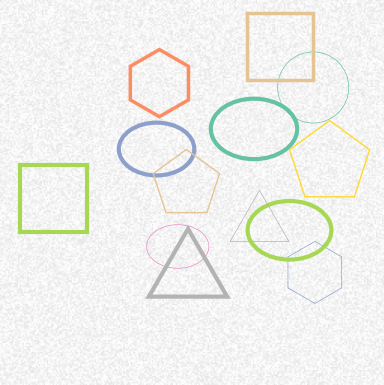[{"shape": "circle", "thickness": 0.5, "radius": 0.46, "center": [0.814, 0.773]}, {"shape": "oval", "thickness": 3, "radius": 0.56, "center": [0.66, 0.665]}, {"shape": "hexagon", "thickness": 2.5, "radius": 0.44, "center": [0.414, 0.784]}, {"shape": "oval", "thickness": 3, "radius": 0.49, "center": [0.407, 0.613]}, {"shape": "hexagon", "thickness": 0.5, "radius": 0.4, "center": [0.818, 0.292]}, {"shape": "oval", "thickness": 0.5, "radius": 0.4, "center": [0.462, 0.36]}, {"shape": "oval", "thickness": 3, "radius": 0.54, "center": [0.752, 0.402]}, {"shape": "square", "thickness": 3, "radius": 0.44, "center": [0.138, 0.485]}, {"shape": "pentagon", "thickness": 1, "radius": 0.55, "center": [0.856, 0.577]}, {"shape": "square", "thickness": 2.5, "radius": 0.43, "center": [0.727, 0.878]}, {"shape": "pentagon", "thickness": 1, "radius": 0.45, "center": [0.484, 0.521]}, {"shape": "triangle", "thickness": 3, "radius": 0.59, "center": [0.488, 0.288]}, {"shape": "triangle", "thickness": 0.5, "radius": 0.44, "center": [0.674, 0.417]}]